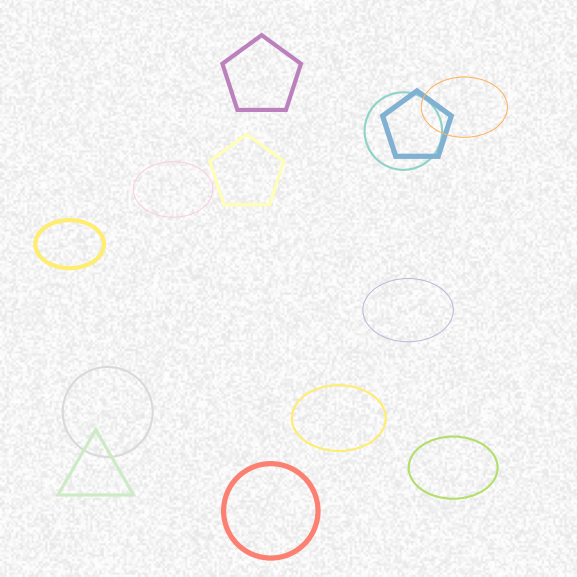[{"shape": "circle", "thickness": 1, "radius": 0.34, "center": [0.698, 0.772]}, {"shape": "pentagon", "thickness": 1.5, "radius": 0.34, "center": [0.427, 0.699]}, {"shape": "oval", "thickness": 0.5, "radius": 0.39, "center": [0.707, 0.462]}, {"shape": "circle", "thickness": 2.5, "radius": 0.41, "center": [0.469, 0.115]}, {"shape": "pentagon", "thickness": 2.5, "radius": 0.31, "center": [0.722, 0.779]}, {"shape": "oval", "thickness": 0.5, "radius": 0.37, "center": [0.804, 0.814]}, {"shape": "oval", "thickness": 1, "radius": 0.38, "center": [0.785, 0.189]}, {"shape": "oval", "thickness": 0.5, "radius": 0.34, "center": [0.3, 0.671]}, {"shape": "circle", "thickness": 1, "radius": 0.39, "center": [0.187, 0.286]}, {"shape": "pentagon", "thickness": 2, "radius": 0.36, "center": [0.453, 0.867]}, {"shape": "triangle", "thickness": 1.5, "radius": 0.38, "center": [0.166, 0.18]}, {"shape": "oval", "thickness": 2, "radius": 0.3, "center": [0.121, 0.576]}, {"shape": "oval", "thickness": 1, "radius": 0.41, "center": [0.587, 0.275]}]